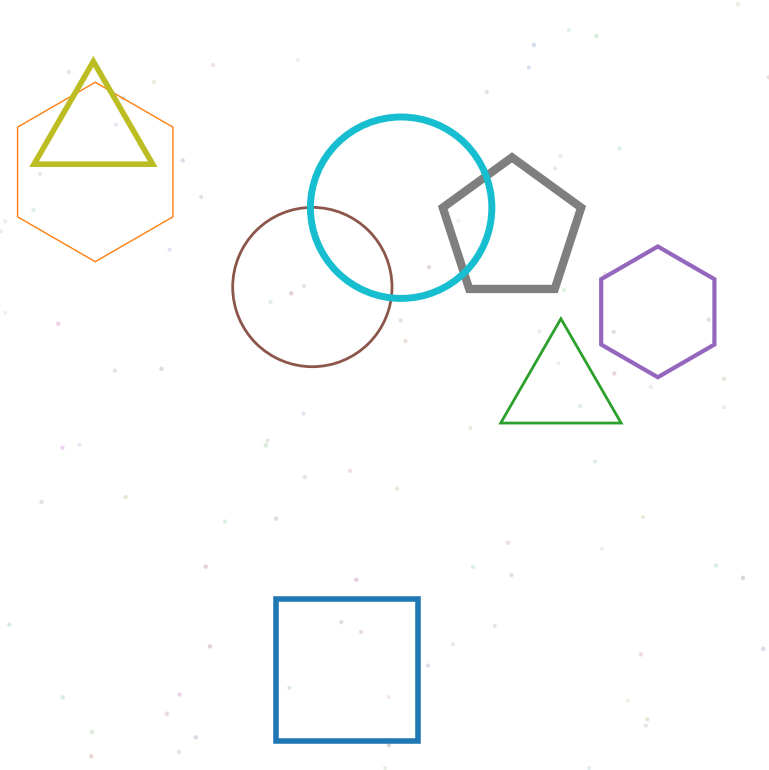[{"shape": "square", "thickness": 2, "radius": 0.46, "center": [0.451, 0.13]}, {"shape": "hexagon", "thickness": 0.5, "radius": 0.58, "center": [0.124, 0.777]}, {"shape": "triangle", "thickness": 1, "radius": 0.45, "center": [0.728, 0.496]}, {"shape": "hexagon", "thickness": 1.5, "radius": 0.42, "center": [0.854, 0.595]}, {"shape": "circle", "thickness": 1, "radius": 0.52, "center": [0.406, 0.627]}, {"shape": "pentagon", "thickness": 3, "radius": 0.47, "center": [0.665, 0.701]}, {"shape": "triangle", "thickness": 2, "radius": 0.44, "center": [0.121, 0.831]}, {"shape": "circle", "thickness": 2.5, "radius": 0.59, "center": [0.521, 0.73]}]